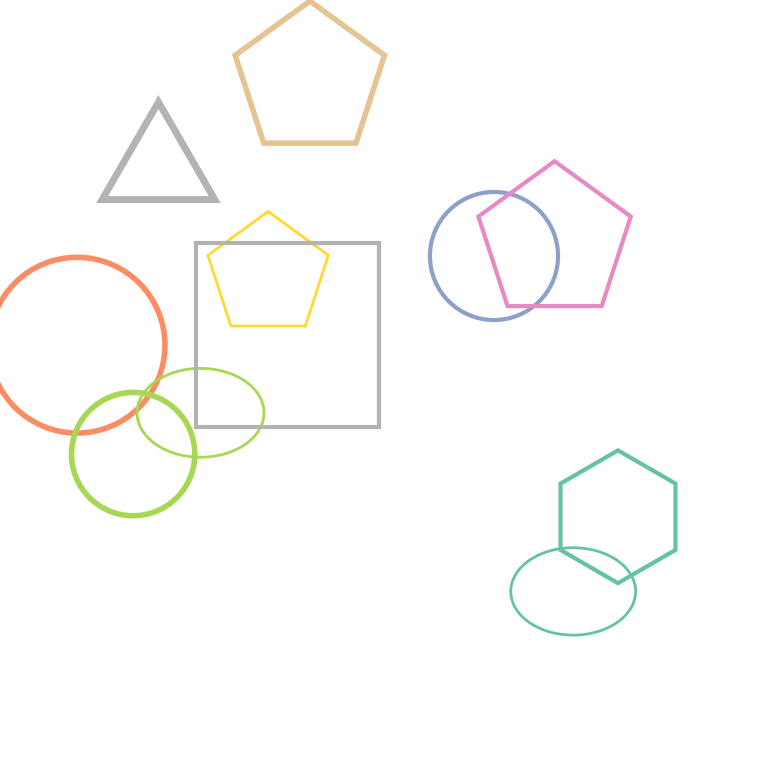[{"shape": "hexagon", "thickness": 1.5, "radius": 0.43, "center": [0.803, 0.329]}, {"shape": "oval", "thickness": 1, "radius": 0.41, "center": [0.744, 0.232]}, {"shape": "circle", "thickness": 2, "radius": 0.57, "center": [0.1, 0.552]}, {"shape": "circle", "thickness": 1.5, "radius": 0.42, "center": [0.642, 0.668]}, {"shape": "pentagon", "thickness": 1.5, "radius": 0.52, "center": [0.72, 0.687]}, {"shape": "circle", "thickness": 2, "radius": 0.4, "center": [0.173, 0.41]}, {"shape": "oval", "thickness": 1, "radius": 0.41, "center": [0.26, 0.464]}, {"shape": "pentagon", "thickness": 1, "radius": 0.41, "center": [0.348, 0.643]}, {"shape": "pentagon", "thickness": 2, "radius": 0.51, "center": [0.402, 0.897]}, {"shape": "square", "thickness": 1.5, "radius": 0.6, "center": [0.373, 0.565]}, {"shape": "triangle", "thickness": 2.5, "radius": 0.42, "center": [0.206, 0.783]}]